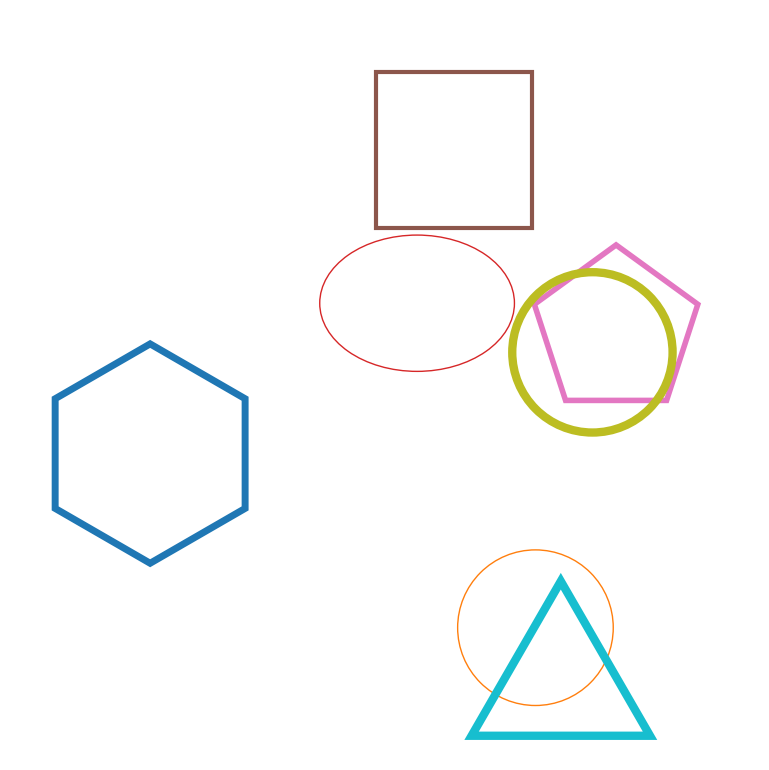[{"shape": "hexagon", "thickness": 2.5, "radius": 0.71, "center": [0.195, 0.411]}, {"shape": "circle", "thickness": 0.5, "radius": 0.51, "center": [0.695, 0.185]}, {"shape": "oval", "thickness": 0.5, "radius": 0.63, "center": [0.542, 0.606]}, {"shape": "square", "thickness": 1.5, "radius": 0.51, "center": [0.589, 0.805]}, {"shape": "pentagon", "thickness": 2, "radius": 0.56, "center": [0.8, 0.57]}, {"shape": "circle", "thickness": 3, "radius": 0.52, "center": [0.769, 0.542]}, {"shape": "triangle", "thickness": 3, "radius": 0.67, "center": [0.728, 0.111]}]